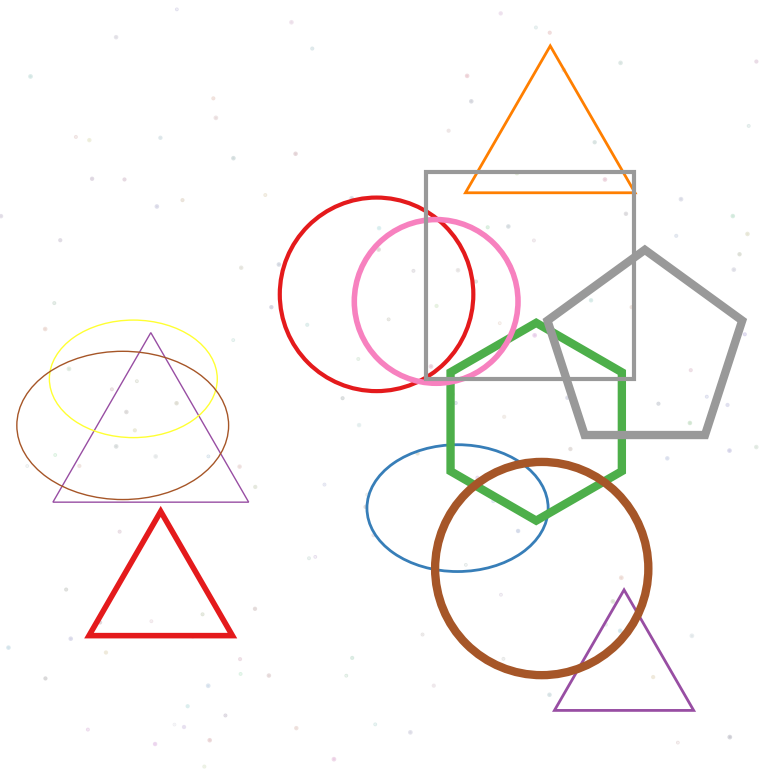[{"shape": "circle", "thickness": 1.5, "radius": 0.63, "center": [0.489, 0.618]}, {"shape": "triangle", "thickness": 2, "radius": 0.54, "center": [0.209, 0.228]}, {"shape": "oval", "thickness": 1, "radius": 0.59, "center": [0.594, 0.34]}, {"shape": "hexagon", "thickness": 3, "radius": 0.64, "center": [0.696, 0.452]}, {"shape": "triangle", "thickness": 0.5, "radius": 0.73, "center": [0.196, 0.421]}, {"shape": "triangle", "thickness": 1, "radius": 0.52, "center": [0.81, 0.13]}, {"shape": "triangle", "thickness": 1, "radius": 0.64, "center": [0.715, 0.813]}, {"shape": "oval", "thickness": 0.5, "radius": 0.55, "center": [0.173, 0.508]}, {"shape": "circle", "thickness": 3, "radius": 0.69, "center": [0.704, 0.262]}, {"shape": "oval", "thickness": 0.5, "radius": 0.69, "center": [0.159, 0.448]}, {"shape": "circle", "thickness": 2, "radius": 0.53, "center": [0.566, 0.609]}, {"shape": "square", "thickness": 1.5, "radius": 0.67, "center": [0.688, 0.642]}, {"shape": "pentagon", "thickness": 3, "radius": 0.66, "center": [0.837, 0.543]}]